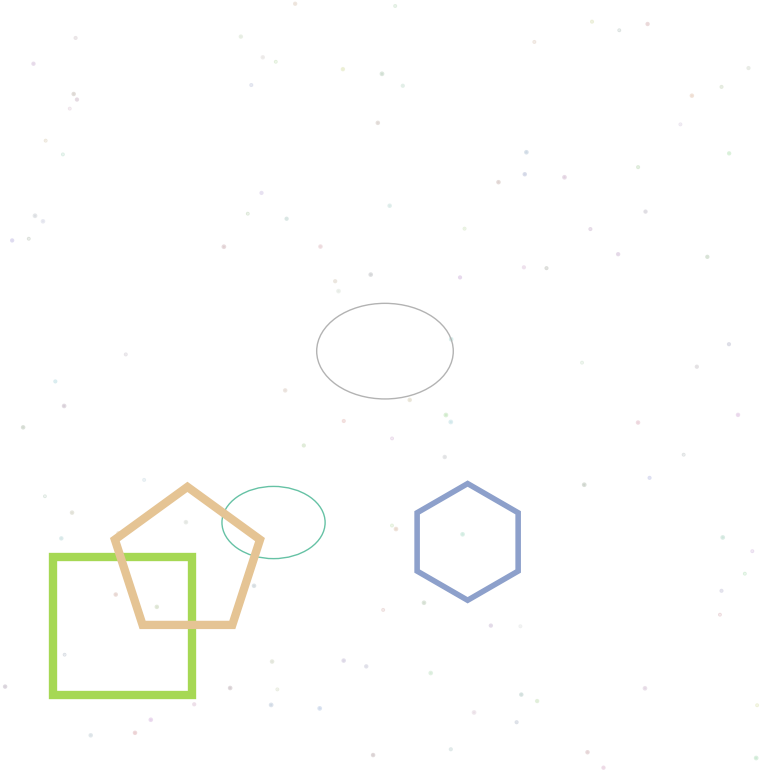[{"shape": "oval", "thickness": 0.5, "radius": 0.33, "center": [0.355, 0.321]}, {"shape": "hexagon", "thickness": 2, "radius": 0.38, "center": [0.607, 0.296]}, {"shape": "square", "thickness": 3, "radius": 0.45, "center": [0.159, 0.187]}, {"shape": "pentagon", "thickness": 3, "radius": 0.5, "center": [0.243, 0.269]}, {"shape": "oval", "thickness": 0.5, "radius": 0.44, "center": [0.5, 0.544]}]